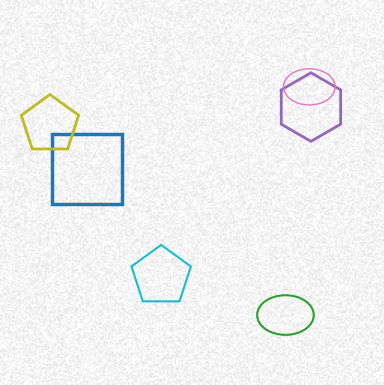[{"shape": "square", "thickness": 2.5, "radius": 0.45, "center": [0.227, 0.561]}, {"shape": "oval", "thickness": 1.5, "radius": 0.37, "center": [0.741, 0.182]}, {"shape": "hexagon", "thickness": 2, "radius": 0.45, "center": [0.808, 0.722]}, {"shape": "oval", "thickness": 1, "radius": 0.34, "center": [0.803, 0.774]}, {"shape": "pentagon", "thickness": 2, "radius": 0.39, "center": [0.13, 0.676]}, {"shape": "pentagon", "thickness": 1.5, "radius": 0.41, "center": [0.419, 0.283]}]